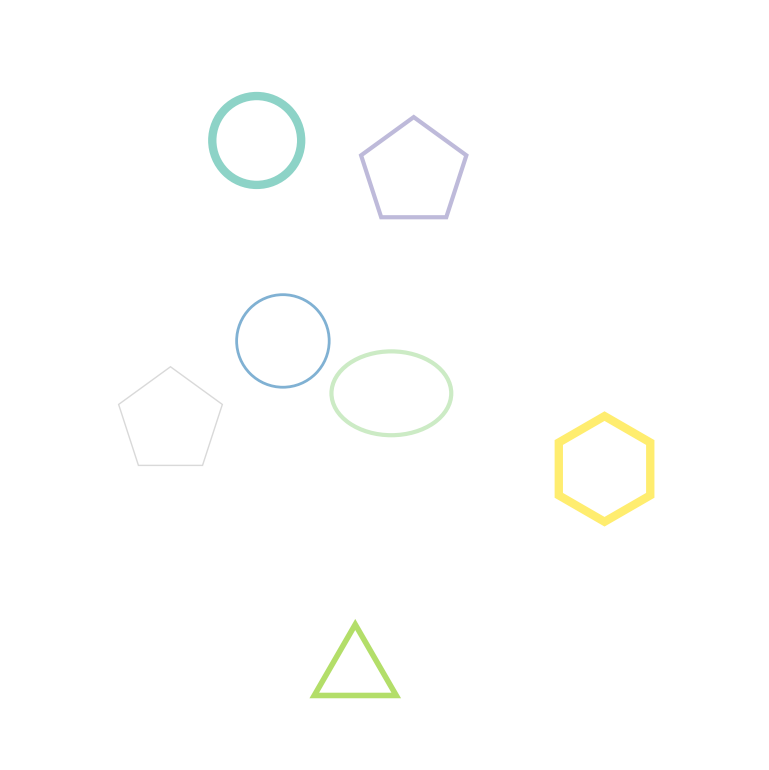[{"shape": "circle", "thickness": 3, "radius": 0.29, "center": [0.333, 0.818]}, {"shape": "pentagon", "thickness": 1.5, "radius": 0.36, "center": [0.537, 0.776]}, {"shape": "circle", "thickness": 1, "radius": 0.3, "center": [0.367, 0.557]}, {"shape": "triangle", "thickness": 2, "radius": 0.31, "center": [0.461, 0.128]}, {"shape": "pentagon", "thickness": 0.5, "radius": 0.35, "center": [0.221, 0.453]}, {"shape": "oval", "thickness": 1.5, "radius": 0.39, "center": [0.508, 0.489]}, {"shape": "hexagon", "thickness": 3, "radius": 0.34, "center": [0.785, 0.391]}]